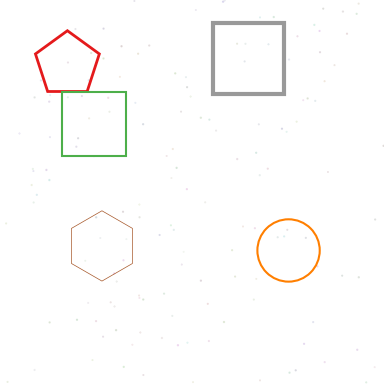[{"shape": "pentagon", "thickness": 2, "radius": 0.44, "center": [0.175, 0.833]}, {"shape": "square", "thickness": 1.5, "radius": 0.42, "center": [0.244, 0.678]}, {"shape": "circle", "thickness": 1.5, "radius": 0.4, "center": [0.75, 0.349]}, {"shape": "hexagon", "thickness": 0.5, "radius": 0.46, "center": [0.265, 0.361]}, {"shape": "square", "thickness": 3, "radius": 0.46, "center": [0.645, 0.849]}]